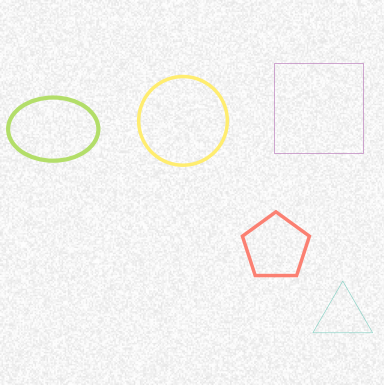[{"shape": "triangle", "thickness": 0.5, "radius": 0.45, "center": [0.89, 0.18]}, {"shape": "pentagon", "thickness": 2.5, "radius": 0.46, "center": [0.717, 0.358]}, {"shape": "oval", "thickness": 3, "radius": 0.59, "center": [0.138, 0.665]}, {"shape": "square", "thickness": 0.5, "radius": 0.58, "center": [0.827, 0.719]}, {"shape": "circle", "thickness": 2.5, "radius": 0.58, "center": [0.475, 0.686]}]